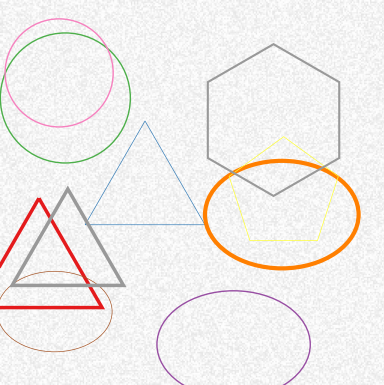[{"shape": "triangle", "thickness": 2.5, "radius": 0.95, "center": [0.101, 0.296]}, {"shape": "triangle", "thickness": 0.5, "radius": 0.9, "center": [0.377, 0.506]}, {"shape": "circle", "thickness": 1, "radius": 0.84, "center": [0.17, 0.746]}, {"shape": "oval", "thickness": 1, "radius": 1.0, "center": [0.607, 0.105]}, {"shape": "oval", "thickness": 3, "radius": 1.0, "center": [0.732, 0.443]}, {"shape": "pentagon", "thickness": 0.5, "radius": 0.75, "center": [0.737, 0.496]}, {"shape": "oval", "thickness": 0.5, "radius": 0.75, "center": [0.142, 0.191]}, {"shape": "circle", "thickness": 1, "radius": 0.7, "center": [0.154, 0.811]}, {"shape": "hexagon", "thickness": 1.5, "radius": 0.99, "center": [0.71, 0.688]}, {"shape": "triangle", "thickness": 2.5, "radius": 0.83, "center": [0.176, 0.342]}]